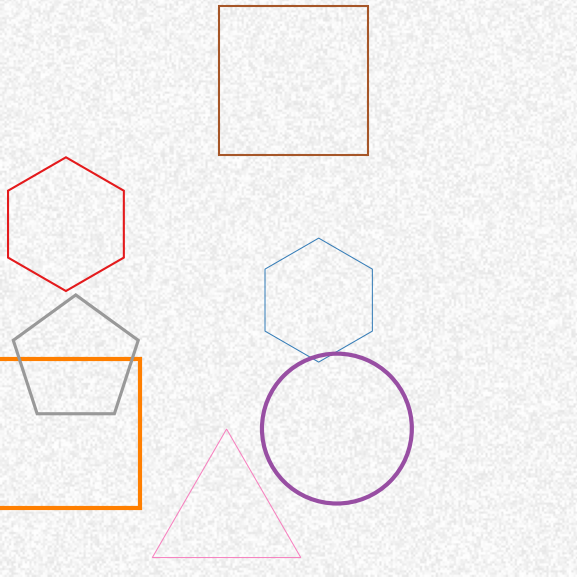[{"shape": "hexagon", "thickness": 1, "radius": 0.58, "center": [0.114, 0.611]}, {"shape": "hexagon", "thickness": 0.5, "radius": 0.54, "center": [0.552, 0.479]}, {"shape": "circle", "thickness": 2, "radius": 0.65, "center": [0.583, 0.257]}, {"shape": "square", "thickness": 2, "radius": 0.64, "center": [0.115, 0.249]}, {"shape": "square", "thickness": 1, "radius": 0.64, "center": [0.508, 0.86]}, {"shape": "triangle", "thickness": 0.5, "radius": 0.74, "center": [0.392, 0.108]}, {"shape": "pentagon", "thickness": 1.5, "radius": 0.57, "center": [0.131, 0.375]}]